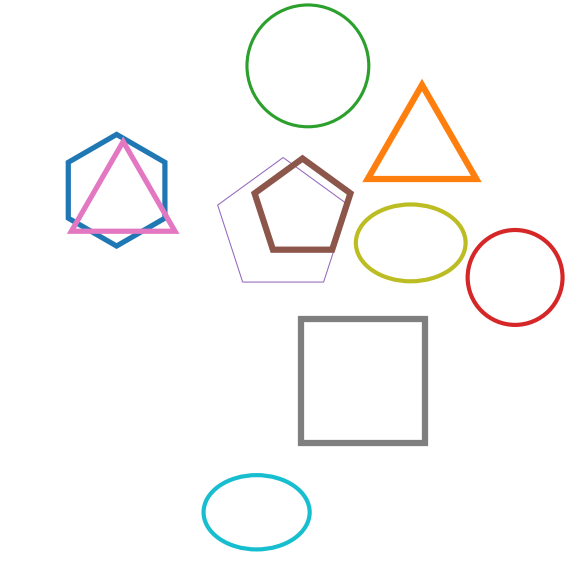[{"shape": "hexagon", "thickness": 2.5, "radius": 0.48, "center": [0.202, 0.67]}, {"shape": "triangle", "thickness": 3, "radius": 0.54, "center": [0.731, 0.743]}, {"shape": "circle", "thickness": 1.5, "radius": 0.53, "center": [0.533, 0.885]}, {"shape": "circle", "thickness": 2, "radius": 0.41, "center": [0.892, 0.519]}, {"shape": "pentagon", "thickness": 0.5, "radius": 0.6, "center": [0.49, 0.607]}, {"shape": "pentagon", "thickness": 3, "radius": 0.44, "center": [0.524, 0.637]}, {"shape": "triangle", "thickness": 2.5, "radius": 0.52, "center": [0.213, 0.651]}, {"shape": "square", "thickness": 3, "radius": 0.54, "center": [0.628, 0.339]}, {"shape": "oval", "thickness": 2, "radius": 0.48, "center": [0.711, 0.579]}, {"shape": "oval", "thickness": 2, "radius": 0.46, "center": [0.444, 0.112]}]